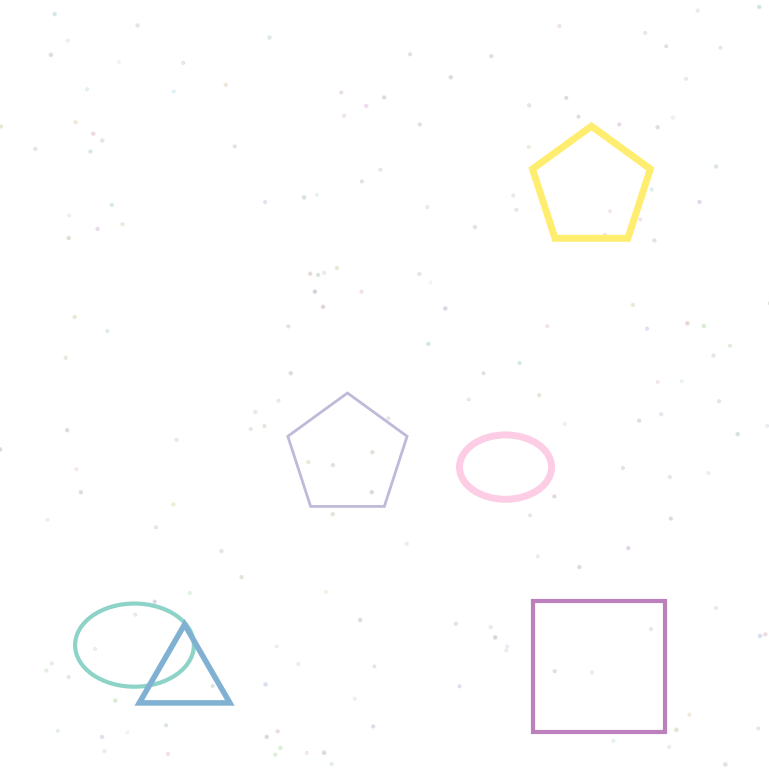[{"shape": "oval", "thickness": 1.5, "radius": 0.39, "center": [0.175, 0.162]}, {"shape": "pentagon", "thickness": 1, "radius": 0.41, "center": [0.451, 0.408]}, {"shape": "triangle", "thickness": 2, "radius": 0.34, "center": [0.24, 0.121]}, {"shape": "oval", "thickness": 2.5, "radius": 0.3, "center": [0.657, 0.393]}, {"shape": "square", "thickness": 1.5, "radius": 0.43, "center": [0.778, 0.135]}, {"shape": "pentagon", "thickness": 2.5, "radius": 0.4, "center": [0.768, 0.756]}]